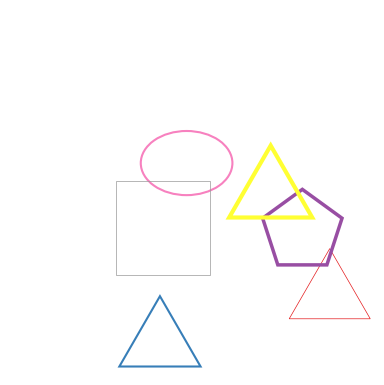[{"shape": "triangle", "thickness": 0.5, "radius": 0.61, "center": [0.856, 0.233]}, {"shape": "triangle", "thickness": 1.5, "radius": 0.61, "center": [0.415, 0.109]}, {"shape": "pentagon", "thickness": 2.5, "radius": 0.54, "center": [0.785, 0.4]}, {"shape": "triangle", "thickness": 3, "radius": 0.62, "center": [0.703, 0.497]}, {"shape": "oval", "thickness": 1.5, "radius": 0.6, "center": [0.485, 0.576]}, {"shape": "square", "thickness": 0.5, "radius": 0.61, "center": [0.424, 0.408]}]